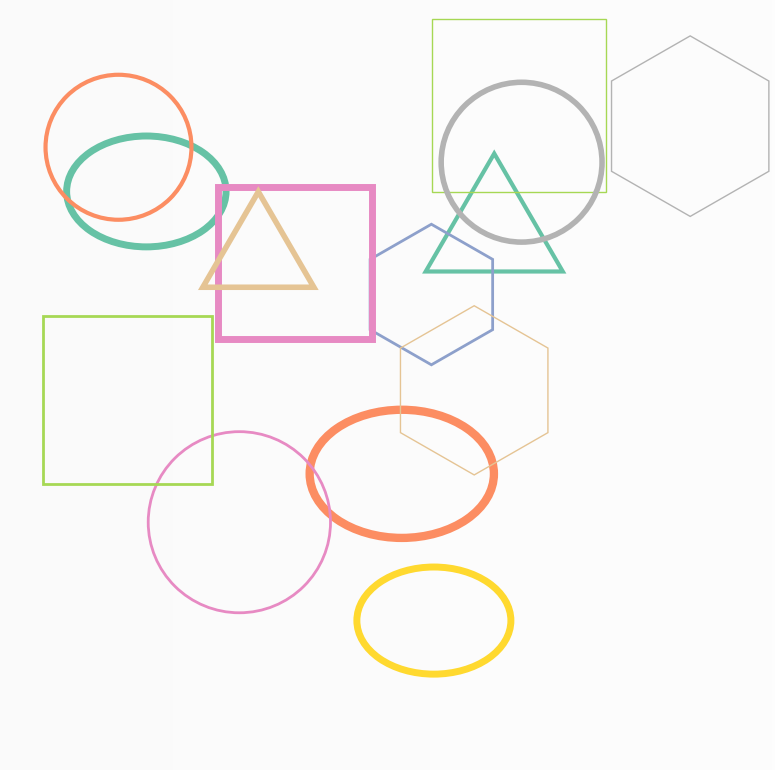[{"shape": "triangle", "thickness": 1.5, "radius": 0.51, "center": [0.638, 0.698]}, {"shape": "oval", "thickness": 2.5, "radius": 0.51, "center": [0.189, 0.751]}, {"shape": "circle", "thickness": 1.5, "radius": 0.47, "center": [0.153, 0.809]}, {"shape": "oval", "thickness": 3, "radius": 0.59, "center": [0.518, 0.385]}, {"shape": "hexagon", "thickness": 1, "radius": 0.46, "center": [0.557, 0.618]}, {"shape": "square", "thickness": 2.5, "radius": 0.5, "center": [0.381, 0.658]}, {"shape": "circle", "thickness": 1, "radius": 0.59, "center": [0.309, 0.322]}, {"shape": "square", "thickness": 0.5, "radius": 0.56, "center": [0.67, 0.863]}, {"shape": "square", "thickness": 1, "radius": 0.55, "center": [0.165, 0.48]}, {"shape": "oval", "thickness": 2.5, "radius": 0.5, "center": [0.56, 0.194]}, {"shape": "triangle", "thickness": 2, "radius": 0.41, "center": [0.333, 0.668]}, {"shape": "hexagon", "thickness": 0.5, "radius": 0.55, "center": [0.612, 0.493]}, {"shape": "hexagon", "thickness": 0.5, "radius": 0.59, "center": [0.891, 0.836]}, {"shape": "circle", "thickness": 2, "radius": 0.52, "center": [0.673, 0.789]}]